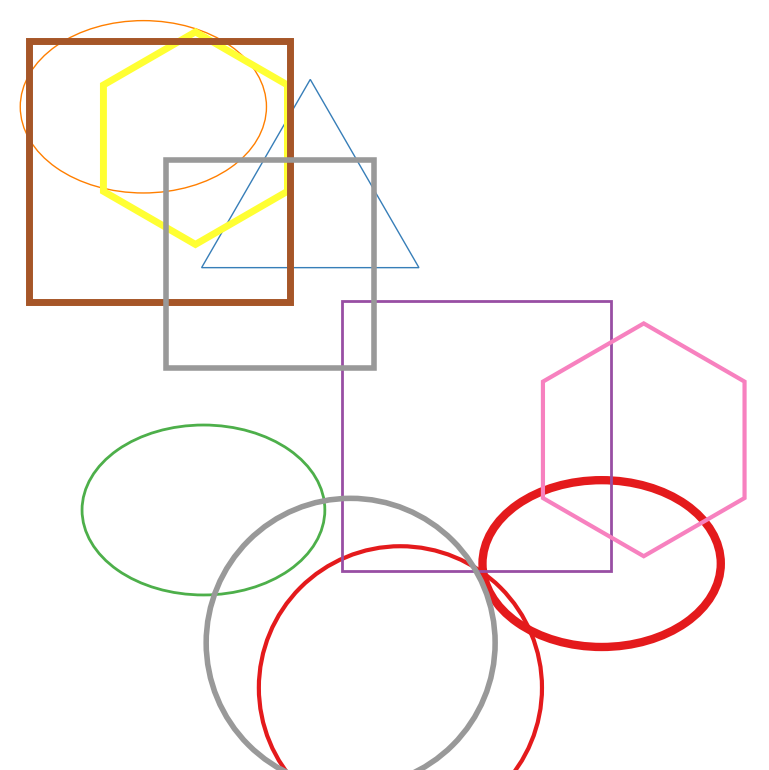[{"shape": "oval", "thickness": 3, "radius": 0.77, "center": [0.781, 0.268]}, {"shape": "circle", "thickness": 1.5, "radius": 0.92, "center": [0.52, 0.107]}, {"shape": "triangle", "thickness": 0.5, "radius": 0.81, "center": [0.403, 0.734]}, {"shape": "oval", "thickness": 1, "radius": 0.79, "center": [0.264, 0.338]}, {"shape": "square", "thickness": 1, "radius": 0.87, "center": [0.619, 0.434]}, {"shape": "oval", "thickness": 0.5, "radius": 0.8, "center": [0.186, 0.861]}, {"shape": "hexagon", "thickness": 2.5, "radius": 0.69, "center": [0.254, 0.821]}, {"shape": "square", "thickness": 2.5, "radius": 0.85, "center": [0.207, 0.777]}, {"shape": "hexagon", "thickness": 1.5, "radius": 0.76, "center": [0.836, 0.429]}, {"shape": "circle", "thickness": 2, "radius": 0.94, "center": [0.455, 0.165]}, {"shape": "square", "thickness": 2, "radius": 0.68, "center": [0.351, 0.657]}]